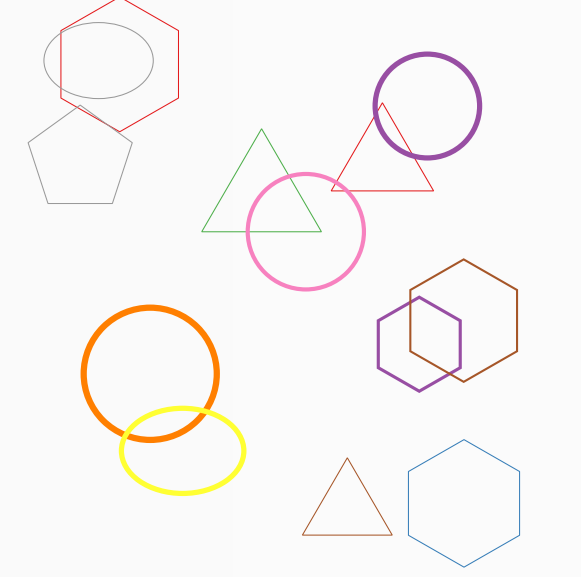[{"shape": "triangle", "thickness": 0.5, "radius": 0.51, "center": [0.658, 0.719]}, {"shape": "hexagon", "thickness": 0.5, "radius": 0.58, "center": [0.206, 0.888]}, {"shape": "hexagon", "thickness": 0.5, "radius": 0.55, "center": [0.798, 0.127]}, {"shape": "triangle", "thickness": 0.5, "radius": 0.59, "center": [0.45, 0.657]}, {"shape": "hexagon", "thickness": 1.5, "radius": 0.41, "center": [0.721, 0.403]}, {"shape": "circle", "thickness": 2.5, "radius": 0.45, "center": [0.735, 0.816]}, {"shape": "circle", "thickness": 3, "radius": 0.57, "center": [0.258, 0.352]}, {"shape": "oval", "thickness": 2.5, "radius": 0.53, "center": [0.314, 0.218]}, {"shape": "triangle", "thickness": 0.5, "radius": 0.45, "center": [0.598, 0.117]}, {"shape": "hexagon", "thickness": 1, "radius": 0.53, "center": [0.798, 0.444]}, {"shape": "circle", "thickness": 2, "radius": 0.5, "center": [0.526, 0.598]}, {"shape": "oval", "thickness": 0.5, "radius": 0.47, "center": [0.17, 0.894]}, {"shape": "pentagon", "thickness": 0.5, "radius": 0.47, "center": [0.138, 0.723]}]